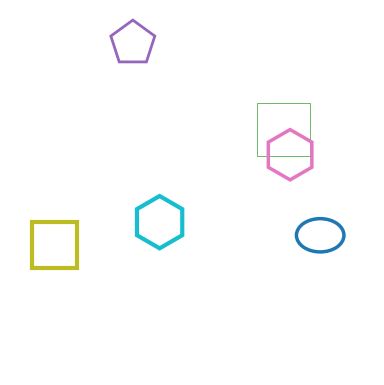[{"shape": "oval", "thickness": 2.5, "radius": 0.31, "center": [0.832, 0.389]}, {"shape": "square", "thickness": 0.5, "radius": 0.34, "center": [0.736, 0.664]}, {"shape": "pentagon", "thickness": 2, "radius": 0.3, "center": [0.345, 0.888]}, {"shape": "hexagon", "thickness": 2.5, "radius": 0.33, "center": [0.753, 0.598]}, {"shape": "square", "thickness": 3, "radius": 0.3, "center": [0.142, 0.364]}, {"shape": "hexagon", "thickness": 3, "radius": 0.34, "center": [0.415, 0.423]}]